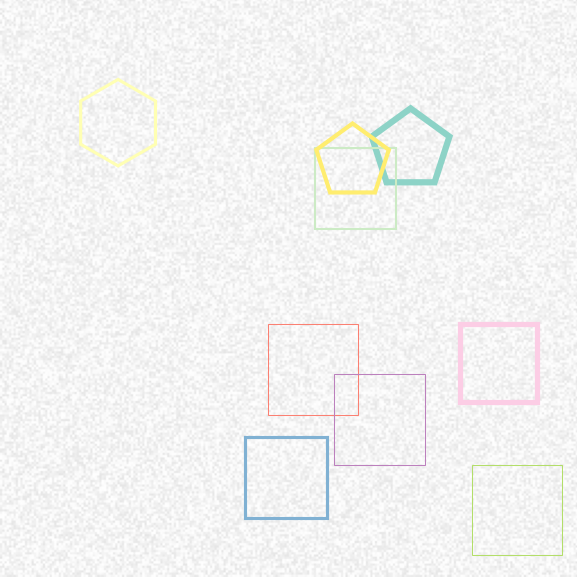[{"shape": "pentagon", "thickness": 3, "radius": 0.35, "center": [0.711, 0.741]}, {"shape": "hexagon", "thickness": 1.5, "radius": 0.37, "center": [0.204, 0.787]}, {"shape": "square", "thickness": 0.5, "radius": 0.39, "center": [0.542, 0.359]}, {"shape": "square", "thickness": 1.5, "radius": 0.35, "center": [0.495, 0.173]}, {"shape": "square", "thickness": 0.5, "radius": 0.39, "center": [0.895, 0.116]}, {"shape": "square", "thickness": 2.5, "radius": 0.34, "center": [0.863, 0.37]}, {"shape": "square", "thickness": 0.5, "radius": 0.39, "center": [0.657, 0.273]}, {"shape": "square", "thickness": 1, "radius": 0.35, "center": [0.616, 0.673]}, {"shape": "pentagon", "thickness": 2, "radius": 0.33, "center": [0.61, 0.719]}]